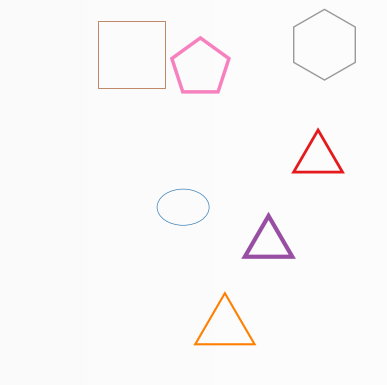[{"shape": "triangle", "thickness": 2, "radius": 0.36, "center": [0.821, 0.589]}, {"shape": "oval", "thickness": 0.5, "radius": 0.34, "center": [0.473, 0.462]}, {"shape": "triangle", "thickness": 3, "radius": 0.35, "center": [0.693, 0.369]}, {"shape": "triangle", "thickness": 1.5, "radius": 0.44, "center": [0.58, 0.15]}, {"shape": "square", "thickness": 0.5, "radius": 0.43, "center": [0.339, 0.859]}, {"shape": "pentagon", "thickness": 2.5, "radius": 0.39, "center": [0.517, 0.824]}, {"shape": "hexagon", "thickness": 1, "radius": 0.46, "center": [0.837, 0.884]}]